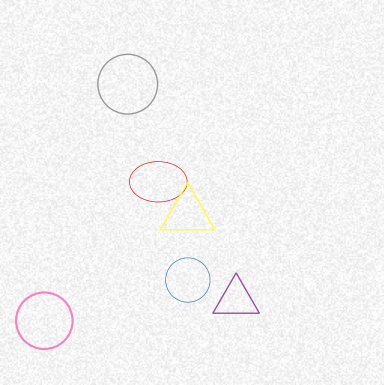[{"shape": "oval", "thickness": 0.5, "radius": 0.37, "center": [0.411, 0.528]}, {"shape": "circle", "thickness": 0.5, "radius": 0.29, "center": [0.488, 0.273]}, {"shape": "triangle", "thickness": 1, "radius": 0.35, "center": [0.613, 0.221]}, {"shape": "triangle", "thickness": 1, "radius": 0.41, "center": [0.487, 0.444]}, {"shape": "circle", "thickness": 1.5, "radius": 0.37, "center": [0.115, 0.167]}, {"shape": "circle", "thickness": 1, "radius": 0.39, "center": [0.332, 0.781]}]